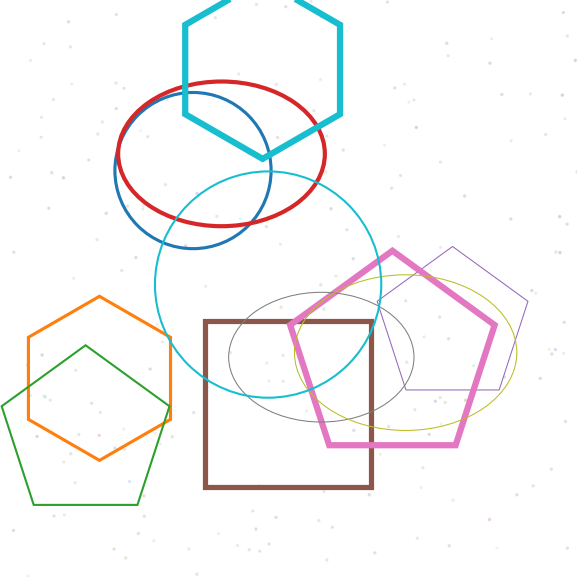[{"shape": "circle", "thickness": 1.5, "radius": 0.68, "center": [0.334, 0.704]}, {"shape": "hexagon", "thickness": 1.5, "radius": 0.71, "center": [0.172, 0.344]}, {"shape": "pentagon", "thickness": 1, "radius": 0.76, "center": [0.148, 0.248]}, {"shape": "oval", "thickness": 2, "radius": 0.89, "center": [0.384, 0.733]}, {"shape": "pentagon", "thickness": 0.5, "radius": 0.69, "center": [0.784, 0.435]}, {"shape": "square", "thickness": 2.5, "radius": 0.72, "center": [0.499, 0.3]}, {"shape": "pentagon", "thickness": 3, "radius": 0.93, "center": [0.68, 0.379]}, {"shape": "oval", "thickness": 0.5, "radius": 0.8, "center": [0.556, 0.381]}, {"shape": "oval", "thickness": 0.5, "radius": 0.96, "center": [0.702, 0.389]}, {"shape": "circle", "thickness": 1, "radius": 0.98, "center": [0.464, 0.506]}, {"shape": "hexagon", "thickness": 3, "radius": 0.77, "center": [0.455, 0.879]}]